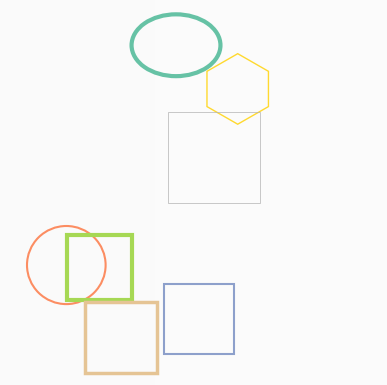[{"shape": "oval", "thickness": 3, "radius": 0.57, "center": [0.454, 0.882]}, {"shape": "circle", "thickness": 1.5, "radius": 0.51, "center": [0.171, 0.312]}, {"shape": "square", "thickness": 1.5, "radius": 0.46, "center": [0.514, 0.172]}, {"shape": "square", "thickness": 3, "radius": 0.42, "center": [0.257, 0.305]}, {"shape": "hexagon", "thickness": 1, "radius": 0.46, "center": [0.613, 0.769]}, {"shape": "square", "thickness": 2.5, "radius": 0.46, "center": [0.313, 0.123]}, {"shape": "square", "thickness": 0.5, "radius": 0.59, "center": [0.552, 0.59]}]